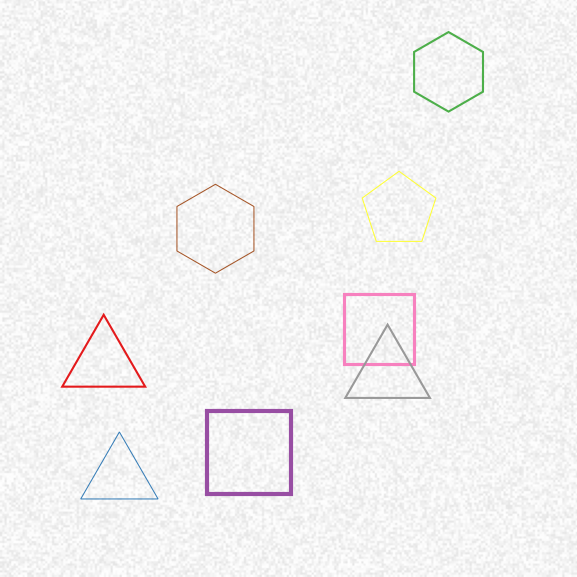[{"shape": "triangle", "thickness": 1, "radius": 0.41, "center": [0.18, 0.371]}, {"shape": "triangle", "thickness": 0.5, "radius": 0.39, "center": [0.207, 0.174]}, {"shape": "hexagon", "thickness": 1, "radius": 0.34, "center": [0.777, 0.875]}, {"shape": "square", "thickness": 2, "radius": 0.36, "center": [0.431, 0.215]}, {"shape": "pentagon", "thickness": 0.5, "radius": 0.34, "center": [0.691, 0.635]}, {"shape": "hexagon", "thickness": 0.5, "radius": 0.38, "center": [0.373, 0.603]}, {"shape": "square", "thickness": 1.5, "radius": 0.3, "center": [0.656, 0.429]}, {"shape": "triangle", "thickness": 1, "radius": 0.42, "center": [0.671, 0.352]}]